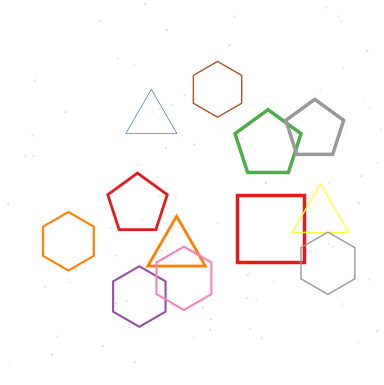[{"shape": "square", "thickness": 2.5, "radius": 0.43, "center": [0.703, 0.406]}, {"shape": "pentagon", "thickness": 2, "radius": 0.41, "center": [0.357, 0.469]}, {"shape": "triangle", "thickness": 0.5, "radius": 0.38, "center": [0.393, 0.692]}, {"shape": "pentagon", "thickness": 2.5, "radius": 0.45, "center": [0.696, 0.625]}, {"shape": "hexagon", "thickness": 1.5, "radius": 0.39, "center": [0.362, 0.23]}, {"shape": "hexagon", "thickness": 1.5, "radius": 0.38, "center": [0.178, 0.373]}, {"shape": "triangle", "thickness": 2, "radius": 0.43, "center": [0.459, 0.352]}, {"shape": "triangle", "thickness": 1, "radius": 0.42, "center": [0.832, 0.439]}, {"shape": "hexagon", "thickness": 1, "radius": 0.36, "center": [0.565, 0.768]}, {"shape": "hexagon", "thickness": 1.5, "radius": 0.41, "center": [0.478, 0.277]}, {"shape": "hexagon", "thickness": 1, "radius": 0.4, "center": [0.852, 0.316]}, {"shape": "pentagon", "thickness": 2.5, "radius": 0.4, "center": [0.818, 0.663]}]